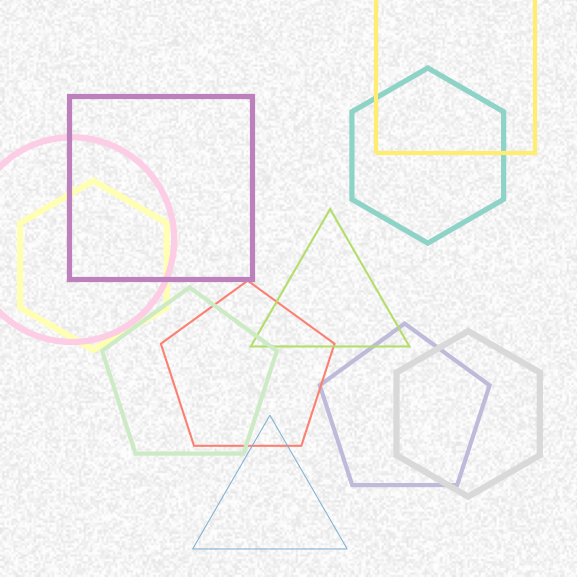[{"shape": "hexagon", "thickness": 2.5, "radius": 0.76, "center": [0.741, 0.73]}, {"shape": "hexagon", "thickness": 3, "radius": 0.73, "center": [0.162, 0.54]}, {"shape": "pentagon", "thickness": 2, "radius": 0.77, "center": [0.701, 0.284]}, {"shape": "pentagon", "thickness": 1, "radius": 0.79, "center": [0.429, 0.355]}, {"shape": "triangle", "thickness": 0.5, "radius": 0.77, "center": [0.467, 0.126]}, {"shape": "triangle", "thickness": 1, "radius": 0.79, "center": [0.572, 0.478]}, {"shape": "circle", "thickness": 3, "radius": 0.89, "center": [0.124, 0.584]}, {"shape": "hexagon", "thickness": 3, "radius": 0.72, "center": [0.811, 0.282]}, {"shape": "square", "thickness": 2.5, "radius": 0.79, "center": [0.278, 0.674]}, {"shape": "pentagon", "thickness": 2, "radius": 0.8, "center": [0.328, 0.342]}, {"shape": "square", "thickness": 2, "radius": 0.69, "center": [0.789, 0.872]}]